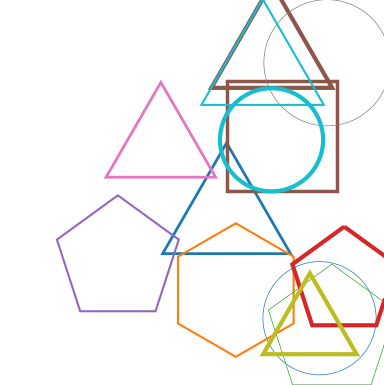[{"shape": "circle", "thickness": 0.5, "radius": 0.74, "center": [0.83, 0.173]}, {"shape": "triangle", "thickness": 2, "radius": 0.96, "center": [0.589, 0.437]}, {"shape": "hexagon", "thickness": 1.5, "radius": 0.87, "center": [0.612, 0.247]}, {"shape": "pentagon", "thickness": 0.5, "radius": 0.87, "center": [0.862, 0.141]}, {"shape": "pentagon", "thickness": 3, "radius": 0.71, "center": [0.894, 0.27]}, {"shape": "pentagon", "thickness": 1.5, "radius": 0.83, "center": [0.306, 0.326]}, {"shape": "square", "thickness": 2.5, "radius": 0.71, "center": [0.732, 0.648]}, {"shape": "triangle", "thickness": 3, "radius": 0.91, "center": [0.706, 0.862]}, {"shape": "triangle", "thickness": 2, "radius": 0.82, "center": [0.418, 0.622]}, {"shape": "circle", "thickness": 0.5, "radius": 0.82, "center": [0.849, 0.837]}, {"shape": "triangle", "thickness": 3, "radius": 0.7, "center": [0.805, 0.15]}, {"shape": "triangle", "thickness": 1.5, "radius": 0.92, "center": [0.682, 0.819]}, {"shape": "circle", "thickness": 3, "radius": 0.67, "center": [0.705, 0.637]}]